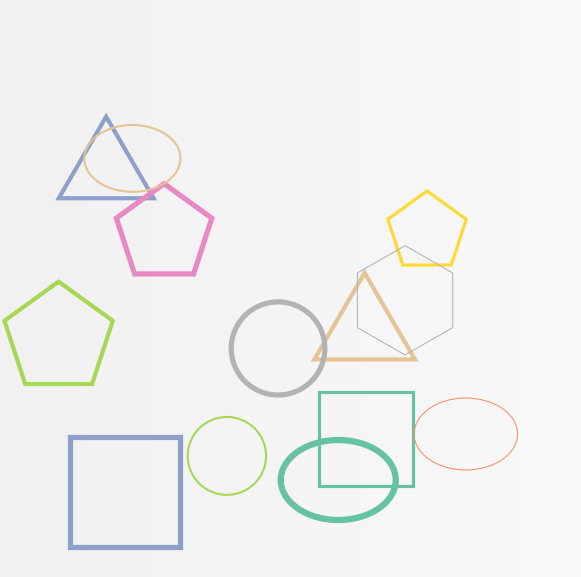[{"shape": "square", "thickness": 1.5, "radius": 0.4, "center": [0.629, 0.239]}, {"shape": "oval", "thickness": 3, "radius": 0.49, "center": [0.582, 0.168]}, {"shape": "oval", "thickness": 0.5, "radius": 0.45, "center": [0.801, 0.248]}, {"shape": "triangle", "thickness": 2, "radius": 0.47, "center": [0.183, 0.703]}, {"shape": "square", "thickness": 2.5, "radius": 0.47, "center": [0.216, 0.147]}, {"shape": "pentagon", "thickness": 2.5, "radius": 0.43, "center": [0.282, 0.595]}, {"shape": "circle", "thickness": 1, "radius": 0.34, "center": [0.39, 0.21]}, {"shape": "pentagon", "thickness": 2, "radius": 0.49, "center": [0.101, 0.413]}, {"shape": "pentagon", "thickness": 1.5, "radius": 0.35, "center": [0.735, 0.598]}, {"shape": "oval", "thickness": 1, "radius": 0.41, "center": [0.228, 0.725]}, {"shape": "triangle", "thickness": 2, "radius": 0.5, "center": [0.627, 0.427]}, {"shape": "hexagon", "thickness": 0.5, "radius": 0.47, "center": [0.697, 0.479]}, {"shape": "circle", "thickness": 2.5, "radius": 0.4, "center": [0.478, 0.396]}]